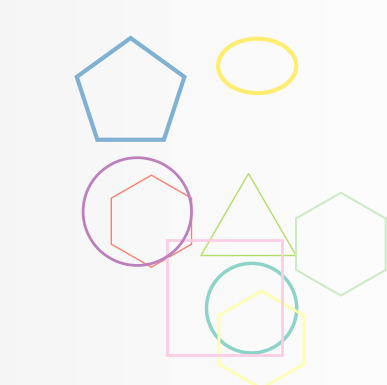[{"shape": "circle", "thickness": 2.5, "radius": 0.58, "center": [0.649, 0.2]}, {"shape": "hexagon", "thickness": 2, "radius": 0.63, "center": [0.674, 0.117]}, {"shape": "hexagon", "thickness": 1, "radius": 0.6, "center": [0.391, 0.425]}, {"shape": "pentagon", "thickness": 3, "radius": 0.73, "center": [0.337, 0.755]}, {"shape": "triangle", "thickness": 1, "radius": 0.71, "center": [0.641, 0.407]}, {"shape": "square", "thickness": 2, "radius": 0.74, "center": [0.579, 0.227]}, {"shape": "circle", "thickness": 2, "radius": 0.7, "center": [0.354, 0.45]}, {"shape": "hexagon", "thickness": 1.5, "radius": 0.67, "center": [0.88, 0.366]}, {"shape": "oval", "thickness": 3, "radius": 0.5, "center": [0.664, 0.829]}]